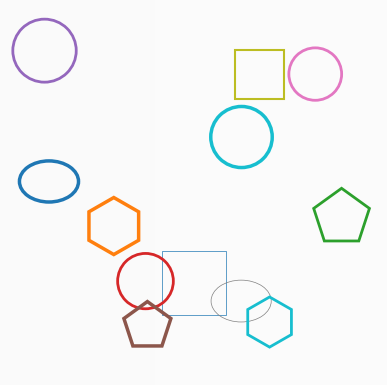[{"shape": "oval", "thickness": 2.5, "radius": 0.38, "center": [0.126, 0.529]}, {"shape": "square", "thickness": 0.5, "radius": 0.42, "center": [0.501, 0.265]}, {"shape": "hexagon", "thickness": 2.5, "radius": 0.37, "center": [0.294, 0.413]}, {"shape": "pentagon", "thickness": 2, "radius": 0.38, "center": [0.881, 0.435]}, {"shape": "circle", "thickness": 2, "radius": 0.36, "center": [0.375, 0.27]}, {"shape": "circle", "thickness": 2, "radius": 0.41, "center": [0.115, 0.868]}, {"shape": "pentagon", "thickness": 2.5, "radius": 0.32, "center": [0.38, 0.153]}, {"shape": "circle", "thickness": 2, "radius": 0.34, "center": [0.814, 0.808]}, {"shape": "oval", "thickness": 0.5, "radius": 0.39, "center": [0.622, 0.218]}, {"shape": "square", "thickness": 1.5, "radius": 0.32, "center": [0.67, 0.806]}, {"shape": "circle", "thickness": 2.5, "radius": 0.4, "center": [0.623, 0.644]}, {"shape": "hexagon", "thickness": 2, "radius": 0.33, "center": [0.696, 0.164]}]